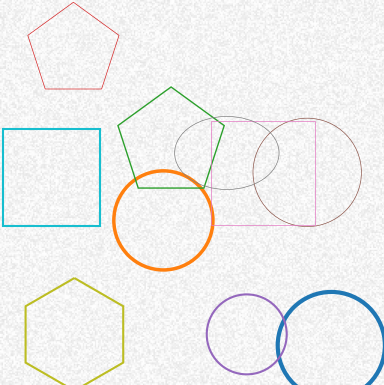[{"shape": "circle", "thickness": 3, "radius": 0.7, "center": [0.861, 0.103]}, {"shape": "circle", "thickness": 2.5, "radius": 0.64, "center": [0.424, 0.428]}, {"shape": "pentagon", "thickness": 1, "radius": 0.73, "center": [0.444, 0.629]}, {"shape": "pentagon", "thickness": 0.5, "radius": 0.62, "center": [0.191, 0.87]}, {"shape": "circle", "thickness": 1.5, "radius": 0.52, "center": [0.641, 0.131]}, {"shape": "circle", "thickness": 0.5, "radius": 0.7, "center": [0.798, 0.552]}, {"shape": "square", "thickness": 0.5, "radius": 0.68, "center": [0.683, 0.55]}, {"shape": "oval", "thickness": 0.5, "radius": 0.68, "center": [0.589, 0.603]}, {"shape": "hexagon", "thickness": 1.5, "radius": 0.73, "center": [0.193, 0.131]}, {"shape": "square", "thickness": 1.5, "radius": 0.63, "center": [0.133, 0.54]}]